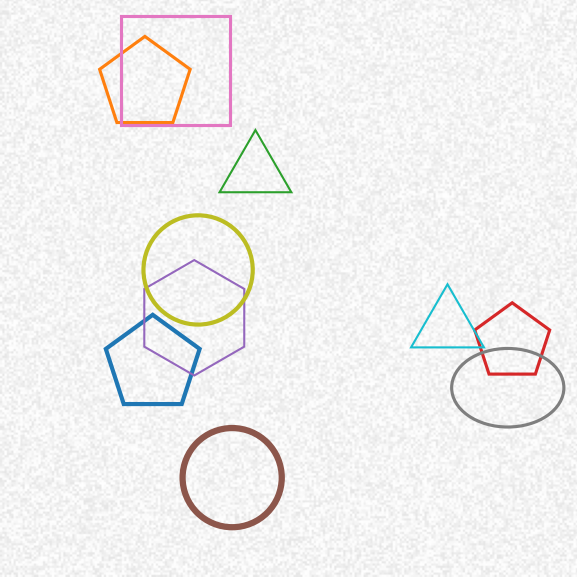[{"shape": "pentagon", "thickness": 2, "radius": 0.43, "center": [0.264, 0.369]}, {"shape": "pentagon", "thickness": 1.5, "radius": 0.41, "center": [0.251, 0.854]}, {"shape": "triangle", "thickness": 1, "radius": 0.36, "center": [0.442, 0.702]}, {"shape": "pentagon", "thickness": 1.5, "radius": 0.34, "center": [0.887, 0.407]}, {"shape": "hexagon", "thickness": 1, "radius": 0.5, "center": [0.336, 0.449]}, {"shape": "circle", "thickness": 3, "radius": 0.43, "center": [0.402, 0.172]}, {"shape": "square", "thickness": 1.5, "radius": 0.47, "center": [0.304, 0.877]}, {"shape": "oval", "thickness": 1.5, "radius": 0.49, "center": [0.879, 0.328]}, {"shape": "circle", "thickness": 2, "radius": 0.47, "center": [0.343, 0.532]}, {"shape": "triangle", "thickness": 1, "radius": 0.36, "center": [0.775, 0.434]}]